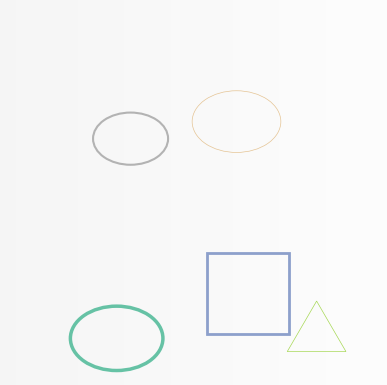[{"shape": "oval", "thickness": 2.5, "radius": 0.6, "center": [0.301, 0.121]}, {"shape": "square", "thickness": 2, "radius": 0.53, "center": [0.64, 0.238]}, {"shape": "triangle", "thickness": 0.5, "radius": 0.44, "center": [0.817, 0.131]}, {"shape": "oval", "thickness": 0.5, "radius": 0.57, "center": [0.61, 0.684]}, {"shape": "oval", "thickness": 1.5, "radius": 0.48, "center": [0.337, 0.64]}]